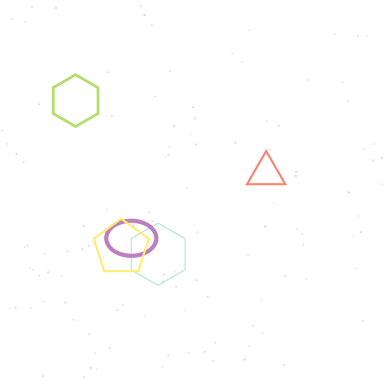[{"shape": "hexagon", "thickness": 0.5, "radius": 0.4, "center": [0.411, 0.34]}, {"shape": "triangle", "thickness": 1.5, "radius": 0.29, "center": [0.691, 0.55]}, {"shape": "hexagon", "thickness": 2, "radius": 0.34, "center": [0.196, 0.739]}, {"shape": "oval", "thickness": 3, "radius": 0.33, "center": [0.341, 0.381]}, {"shape": "pentagon", "thickness": 1.5, "radius": 0.38, "center": [0.315, 0.357]}]